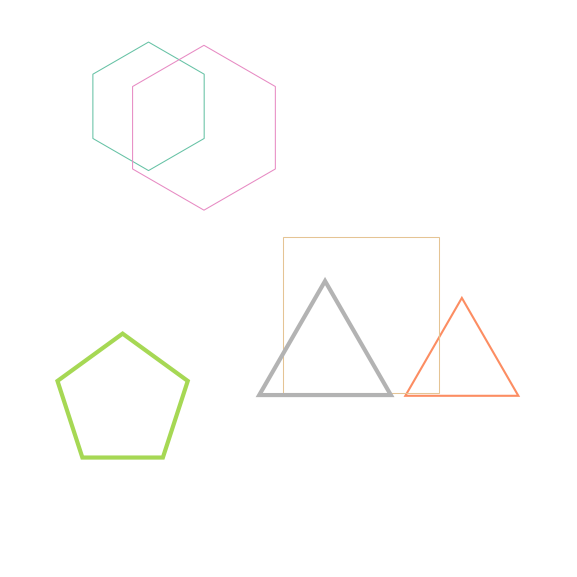[{"shape": "hexagon", "thickness": 0.5, "radius": 0.56, "center": [0.257, 0.815]}, {"shape": "triangle", "thickness": 1, "radius": 0.56, "center": [0.8, 0.37]}, {"shape": "hexagon", "thickness": 0.5, "radius": 0.71, "center": [0.353, 0.778]}, {"shape": "pentagon", "thickness": 2, "radius": 0.59, "center": [0.212, 0.303]}, {"shape": "square", "thickness": 0.5, "radius": 0.67, "center": [0.625, 0.453]}, {"shape": "triangle", "thickness": 2, "radius": 0.66, "center": [0.563, 0.381]}]